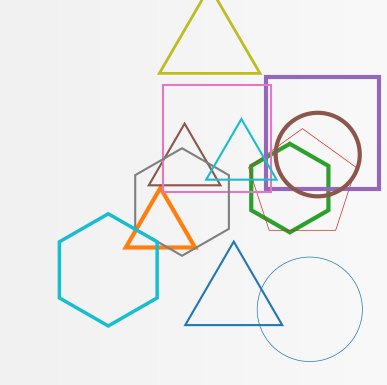[{"shape": "triangle", "thickness": 1.5, "radius": 0.72, "center": [0.603, 0.228]}, {"shape": "circle", "thickness": 0.5, "radius": 0.68, "center": [0.799, 0.197]}, {"shape": "triangle", "thickness": 3, "radius": 0.52, "center": [0.414, 0.409]}, {"shape": "hexagon", "thickness": 3, "radius": 0.57, "center": [0.748, 0.512]}, {"shape": "pentagon", "thickness": 0.5, "radius": 0.73, "center": [0.78, 0.52]}, {"shape": "square", "thickness": 3, "radius": 0.73, "center": [0.832, 0.654]}, {"shape": "triangle", "thickness": 1.5, "radius": 0.53, "center": [0.476, 0.572]}, {"shape": "circle", "thickness": 3, "radius": 0.54, "center": [0.82, 0.599]}, {"shape": "square", "thickness": 1.5, "radius": 0.7, "center": [0.561, 0.64]}, {"shape": "hexagon", "thickness": 1.5, "radius": 0.7, "center": [0.47, 0.475]}, {"shape": "triangle", "thickness": 2, "radius": 0.75, "center": [0.541, 0.884]}, {"shape": "hexagon", "thickness": 2.5, "radius": 0.73, "center": [0.279, 0.299]}, {"shape": "triangle", "thickness": 1.5, "radius": 0.52, "center": [0.623, 0.586]}]